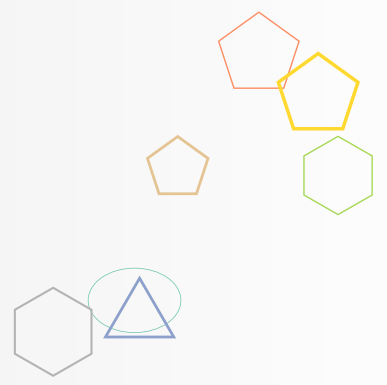[{"shape": "oval", "thickness": 0.5, "radius": 0.6, "center": [0.347, 0.22]}, {"shape": "pentagon", "thickness": 1, "radius": 0.55, "center": [0.668, 0.859]}, {"shape": "triangle", "thickness": 2, "radius": 0.51, "center": [0.36, 0.176]}, {"shape": "hexagon", "thickness": 1, "radius": 0.51, "center": [0.872, 0.544]}, {"shape": "pentagon", "thickness": 2.5, "radius": 0.54, "center": [0.821, 0.753]}, {"shape": "pentagon", "thickness": 2, "radius": 0.41, "center": [0.459, 0.563]}, {"shape": "hexagon", "thickness": 1.5, "radius": 0.57, "center": [0.137, 0.138]}]